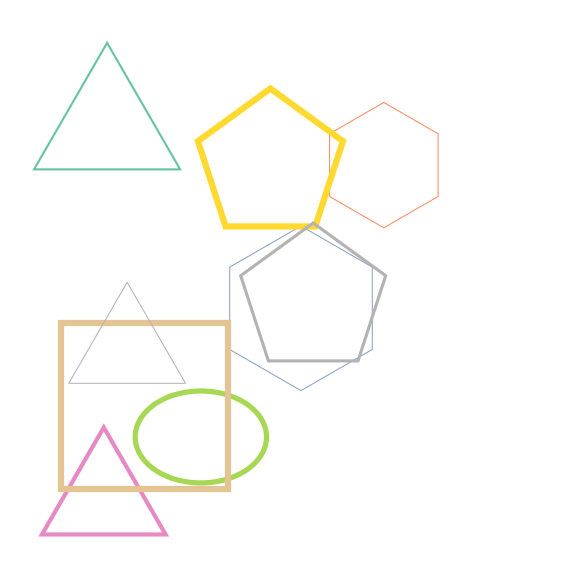[{"shape": "triangle", "thickness": 1, "radius": 0.73, "center": [0.185, 0.779]}, {"shape": "hexagon", "thickness": 0.5, "radius": 0.54, "center": [0.665, 0.713]}, {"shape": "hexagon", "thickness": 0.5, "radius": 0.71, "center": [0.521, 0.465]}, {"shape": "triangle", "thickness": 2, "radius": 0.62, "center": [0.18, 0.135]}, {"shape": "oval", "thickness": 2.5, "radius": 0.57, "center": [0.348, 0.242]}, {"shape": "pentagon", "thickness": 3, "radius": 0.66, "center": [0.468, 0.714]}, {"shape": "square", "thickness": 3, "radius": 0.72, "center": [0.25, 0.296]}, {"shape": "triangle", "thickness": 0.5, "radius": 0.58, "center": [0.22, 0.394]}, {"shape": "pentagon", "thickness": 1.5, "radius": 0.66, "center": [0.542, 0.481]}]